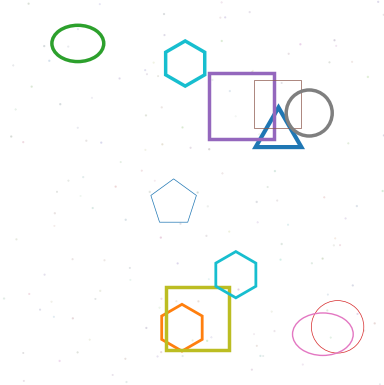[{"shape": "pentagon", "thickness": 0.5, "radius": 0.31, "center": [0.451, 0.473]}, {"shape": "triangle", "thickness": 3, "radius": 0.34, "center": [0.723, 0.652]}, {"shape": "hexagon", "thickness": 2, "radius": 0.3, "center": [0.473, 0.149]}, {"shape": "oval", "thickness": 2.5, "radius": 0.34, "center": [0.202, 0.887]}, {"shape": "circle", "thickness": 0.5, "radius": 0.34, "center": [0.877, 0.151]}, {"shape": "square", "thickness": 2.5, "radius": 0.43, "center": [0.627, 0.725]}, {"shape": "square", "thickness": 0.5, "radius": 0.31, "center": [0.72, 0.73]}, {"shape": "oval", "thickness": 1, "radius": 0.39, "center": [0.839, 0.132]}, {"shape": "circle", "thickness": 2.5, "radius": 0.3, "center": [0.803, 0.707]}, {"shape": "square", "thickness": 2.5, "radius": 0.41, "center": [0.512, 0.172]}, {"shape": "hexagon", "thickness": 2, "radius": 0.3, "center": [0.613, 0.286]}, {"shape": "hexagon", "thickness": 2.5, "radius": 0.29, "center": [0.481, 0.835]}]